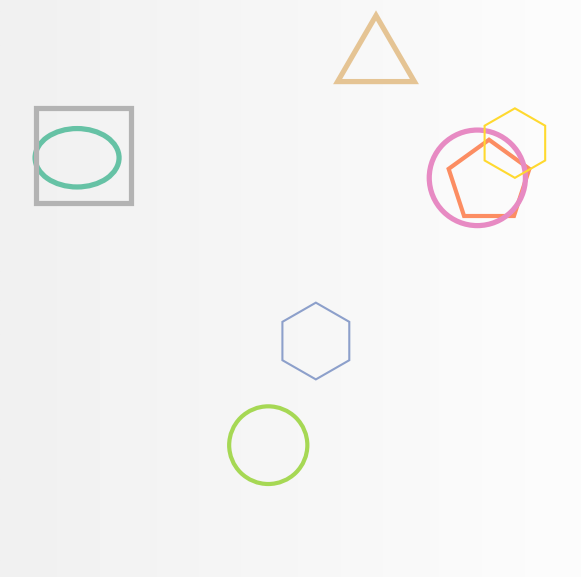[{"shape": "oval", "thickness": 2.5, "radius": 0.36, "center": [0.133, 0.726]}, {"shape": "pentagon", "thickness": 2, "radius": 0.37, "center": [0.841, 0.684]}, {"shape": "hexagon", "thickness": 1, "radius": 0.33, "center": [0.543, 0.409]}, {"shape": "circle", "thickness": 2.5, "radius": 0.41, "center": [0.821, 0.691]}, {"shape": "circle", "thickness": 2, "radius": 0.34, "center": [0.462, 0.228]}, {"shape": "hexagon", "thickness": 1, "radius": 0.3, "center": [0.886, 0.751]}, {"shape": "triangle", "thickness": 2.5, "radius": 0.38, "center": [0.647, 0.896]}, {"shape": "square", "thickness": 2.5, "radius": 0.41, "center": [0.144, 0.73]}]